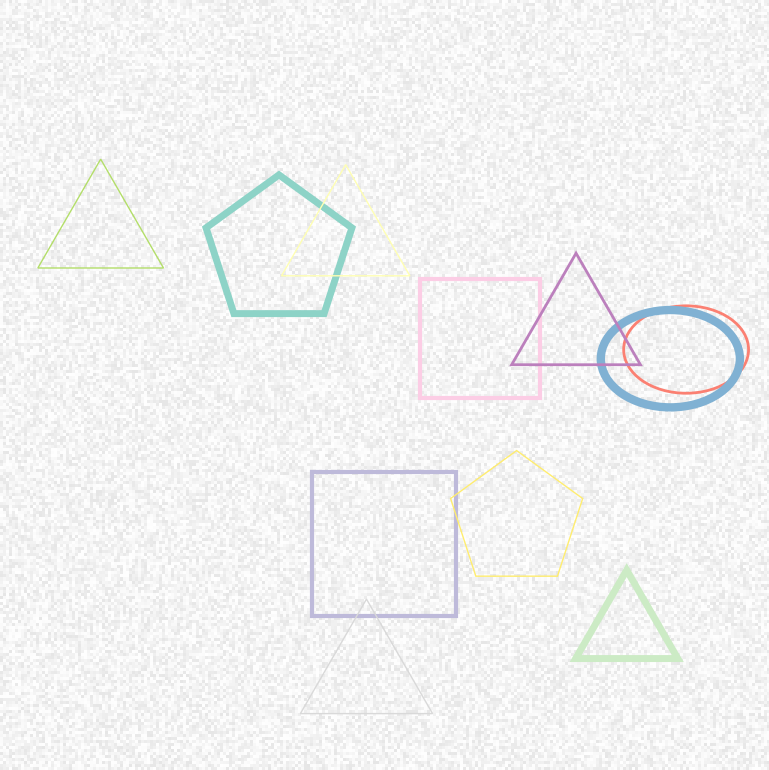[{"shape": "pentagon", "thickness": 2.5, "radius": 0.5, "center": [0.362, 0.673]}, {"shape": "triangle", "thickness": 0.5, "radius": 0.48, "center": [0.449, 0.69]}, {"shape": "square", "thickness": 1.5, "radius": 0.47, "center": [0.499, 0.293]}, {"shape": "oval", "thickness": 1, "radius": 0.41, "center": [0.891, 0.546]}, {"shape": "oval", "thickness": 3, "radius": 0.45, "center": [0.871, 0.534]}, {"shape": "triangle", "thickness": 0.5, "radius": 0.47, "center": [0.131, 0.699]}, {"shape": "square", "thickness": 1.5, "radius": 0.39, "center": [0.624, 0.56]}, {"shape": "triangle", "thickness": 0.5, "radius": 0.5, "center": [0.476, 0.123]}, {"shape": "triangle", "thickness": 1, "radius": 0.48, "center": [0.748, 0.575]}, {"shape": "triangle", "thickness": 2.5, "radius": 0.38, "center": [0.814, 0.183]}, {"shape": "pentagon", "thickness": 0.5, "radius": 0.45, "center": [0.671, 0.325]}]